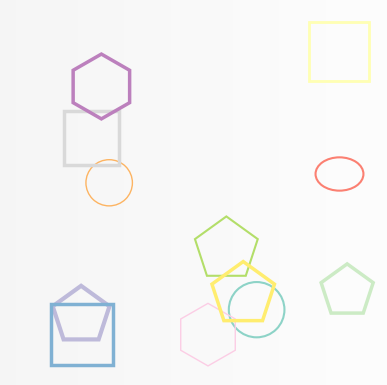[{"shape": "circle", "thickness": 1.5, "radius": 0.36, "center": [0.662, 0.196]}, {"shape": "square", "thickness": 2, "radius": 0.39, "center": [0.875, 0.866]}, {"shape": "pentagon", "thickness": 3, "radius": 0.38, "center": [0.209, 0.181]}, {"shape": "oval", "thickness": 1.5, "radius": 0.31, "center": [0.876, 0.548]}, {"shape": "square", "thickness": 2.5, "radius": 0.4, "center": [0.211, 0.131]}, {"shape": "circle", "thickness": 1, "radius": 0.3, "center": [0.282, 0.525]}, {"shape": "pentagon", "thickness": 1.5, "radius": 0.43, "center": [0.584, 0.353]}, {"shape": "hexagon", "thickness": 1, "radius": 0.41, "center": [0.537, 0.131]}, {"shape": "square", "thickness": 2.5, "radius": 0.35, "center": [0.236, 0.642]}, {"shape": "hexagon", "thickness": 2.5, "radius": 0.42, "center": [0.262, 0.775]}, {"shape": "pentagon", "thickness": 2.5, "radius": 0.35, "center": [0.896, 0.244]}, {"shape": "pentagon", "thickness": 2.5, "radius": 0.42, "center": [0.628, 0.236]}]